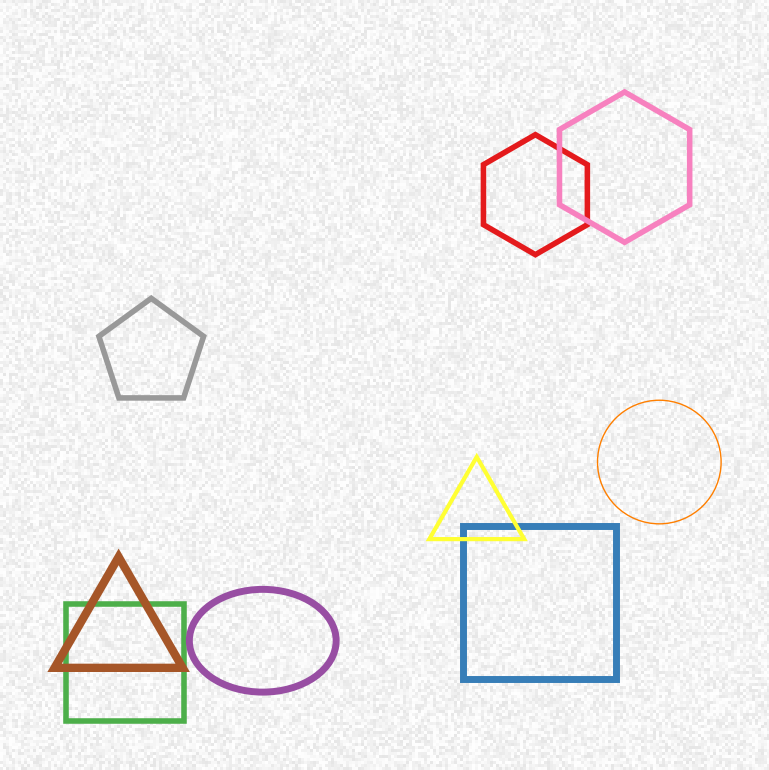[{"shape": "hexagon", "thickness": 2, "radius": 0.39, "center": [0.695, 0.747]}, {"shape": "square", "thickness": 2.5, "radius": 0.5, "center": [0.7, 0.218]}, {"shape": "square", "thickness": 2, "radius": 0.38, "center": [0.163, 0.14]}, {"shape": "oval", "thickness": 2.5, "radius": 0.48, "center": [0.341, 0.168]}, {"shape": "circle", "thickness": 0.5, "radius": 0.4, "center": [0.856, 0.4]}, {"shape": "triangle", "thickness": 1.5, "radius": 0.36, "center": [0.619, 0.335]}, {"shape": "triangle", "thickness": 3, "radius": 0.48, "center": [0.154, 0.181]}, {"shape": "hexagon", "thickness": 2, "radius": 0.49, "center": [0.811, 0.783]}, {"shape": "pentagon", "thickness": 2, "radius": 0.36, "center": [0.196, 0.541]}]